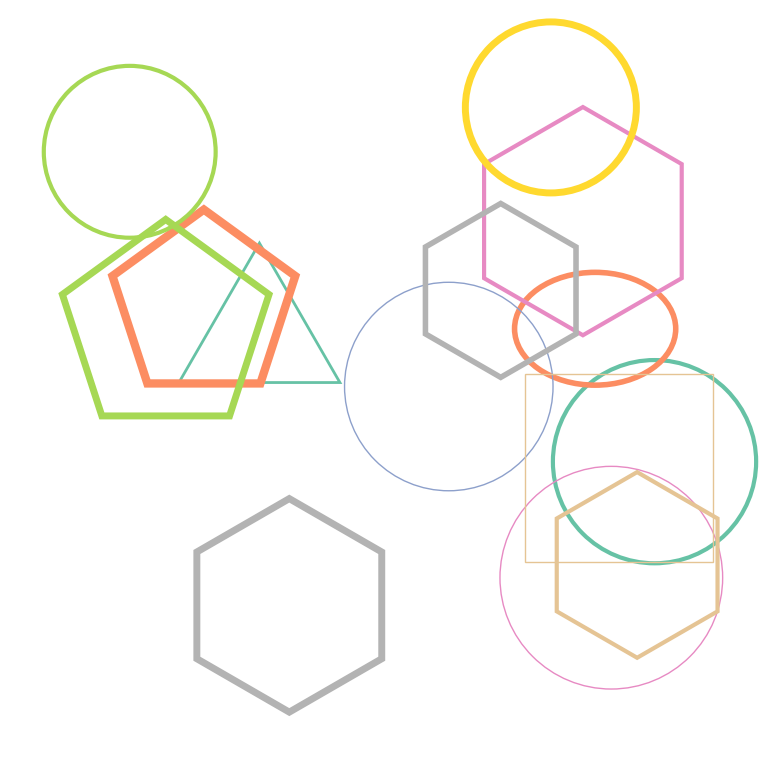[{"shape": "circle", "thickness": 1.5, "radius": 0.66, "center": [0.85, 0.4]}, {"shape": "triangle", "thickness": 1, "radius": 0.6, "center": [0.337, 0.564]}, {"shape": "oval", "thickness": 2, "radius": 0.52, "center": [0.773, 0.573]}, {"shape": "pentagon", "thickness": 3, "radius": 0.62, "center": [0.265, 0.603]}, {"shape": "circle", "thickness": 0.5, "radius": 0.68, "center": [0.583, 0.498]}, {"shape": "circle", "thickness": 0.5, "radius": 0.72, "center": [0.794, 0.25]}, {"shape": "hexagon", "thickness": 1.5, "radius": 0.74, "center": [0.757, 0.713]}, {"shape": "pentagon", "thickness": 2.5, "radius": 0.71, "center": [0.215, 0.574]}, {"shape": "circle", "thickness": 1.5, "radius": 0.56, "center": [0.168, 0.803]}, {"shape": "circle", "thickness": 2.5, "radius": 0.56, "center": [0.715, 0.86]}, {"shape": "square", "thickness": 0.5, "radius": 0.61, "center": [0.804, 0.392]}, {"shape": "hexagon", "thickness": 1.5, "radius": 0.6, "center": [0.827, 0.266]}, {"shape": "hexagon", "thickness": 2.5, "radius": 0.69, "center": [0.376, 0.214]}, {"shape": "hexagon", "thickness": 2, "radius": 0.56, "center": [0.65, 0.623]}]